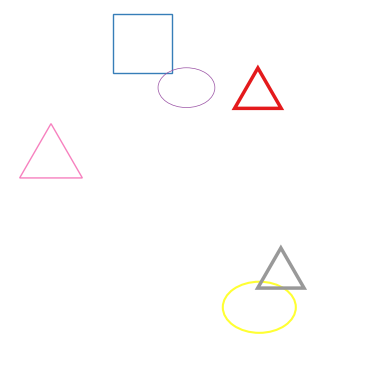[{"shape": "triangle", "thickness": 2.5, "radius": 0.35, "center": [0.67, 0.753]}, {"shape": "square", "thickness": 1, "radius": 0.38, "center": [0.371, 0.887]}, {"shape": "oval", "thickness": 0.5, "radius": 0.37, "center": [0.484, 0.772]}, {"shape": "oval", "thickness": 1.5, "radius": 0.47, "center": [0.674, 0.202]}, {"shape": "triangle", "thickness": 1, "radius": 0.47, "center": [0.132, 0.585]}, {"shape": "triangle", "thickness": 2.5, "radius": 0.35, "center": [0.73, 0.287]}]